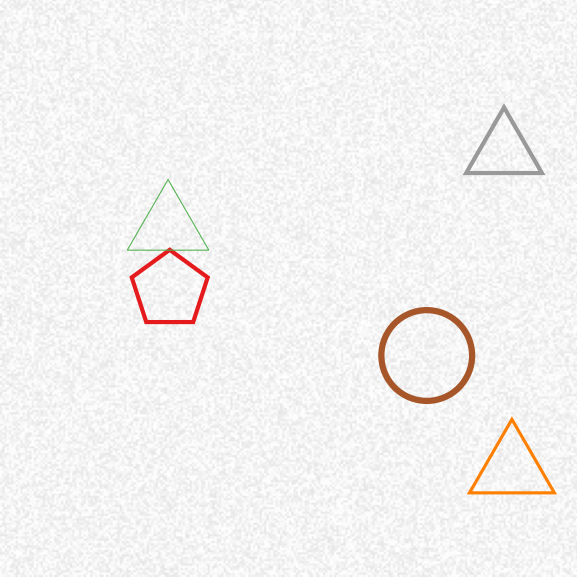[{"shape": "pentagon", "thickness": 2, "radius": 0.35, "center": [0.294, 0.497]}, {"shape": "triangle", "thickness": 0.5, "radius": 0.41, "center": [0.291, 0.607]}, {"shape": "triangle", "thickness": 1.5, "radius": 0.42, "center": [0.886, 0.188]}, {"shape": "circle", "thickness": 3, "radius": 0.39, "center": [0.739, 0.384]}, {"shape": "triangle", "thickness": 2, "radius": 0.38, "center": [0.873, 0.737]}]